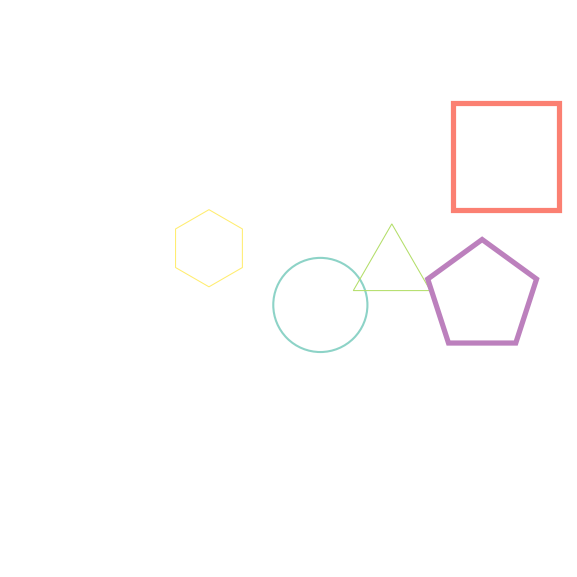[{"shape": "circle", "thickness": 1, "radius": 0.41, "center": [0.555, 0.471]}, {"shape": "square", "thickness": 2.5, "radius": 0.46, "center": [0.876, 0.728]}, {"shape": "triangle", "thickness": 0.5, "radius": 0.39, "center": [0.678, 0.534]}, {"shape": "pentagon", "thickness": 2.5, "radius": 0.5, "center": [0.835, 0.485]}, {"shape": "hexagon", "thickness": 0.5, "radius": 0.33, "center": [0.362, 0.569]}]